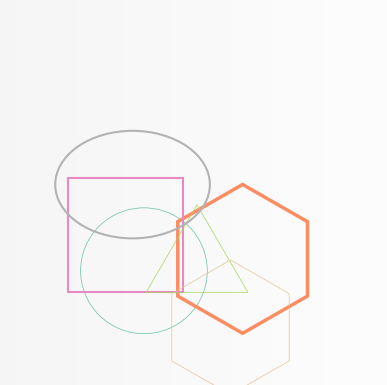[{"shape": "circle", "thickness": 0.5, "radius": 0.82, "center": [0.371, 0.297]}, {"shape": "hexagon", "thickness": 2.5, "radius": 0.97, "center": [0.626, 0.328]}, {"shape": "square", "thickness": 1.5, "radius": 0.74, "center": [0.323, 0.39]}, {"shape": "triangle", "thickness": 0.5, "radius": 0.76, "center": [0.509, 0.317]}, {"shape": "hexagon", "thickness": 0.5, "radius": 0.87, "center": [0.595, 0.15]}, {"shape": "oval", "thickness": 1.5, "radius": 1.0, "center": [0.342, 0.521]}]